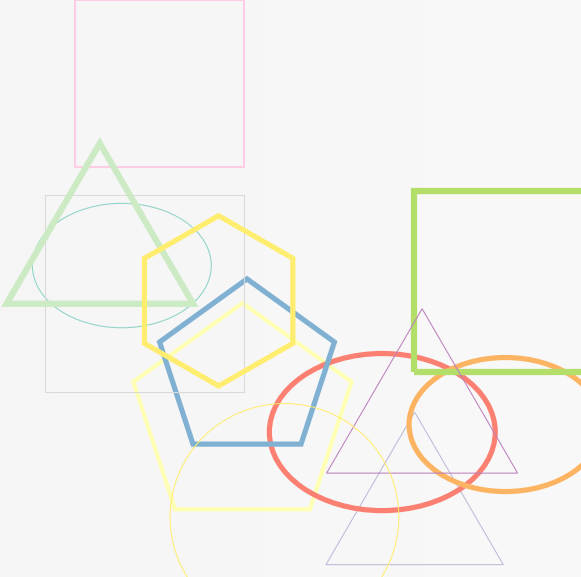[{"shape": "oval", "thickness": 0.5, "radius": 0.77, "center": [0.21, 0.539]}, {"shape": "pentagon", "thickness": 2, "radius": 0.99, "center": [0.417, 0.277]}, {"shape": "triangle", "thickness": 0.5, "radius": 0.88, "center": [0.713, 0.109]}, {"shape": "oval", "thickness": 2.5, "radius": 0.97, "center": [0.658, 0.251]}, {"shape": "pentagon", "thickness": 2.5, "radius": 0.79, "center": [0.425, 0.358]}, {"shape": "oval", "thickness": 2.5, "radius": 0.83, "center": [0.87, 0.264]}, {"shape": "square", "thickness": 3, "radius": 0.79, "center": [0.87, 0.512]}, {"shape": "square", "thickness": 1, "radius": 0.72, "center": [0.275, 0.855]}, {"shape": "square", "thickness": 0.5, "radius": 0.85, "center": [0.249, 0.491]}, {"shape": "triangle", "thickness": 0.5, "radius": 0.95, "center": [0.726, 0.275]}, {"shape": "triangle", "thickness": 3, "radius": 0.93, "center": [0.172, 0.566]}, {"shape": "circle", "thickness": 0.5, "radius": 0.98, "center": [0.489, 0.104]}, {"shape": "hexagon", "thickness": 2.5, "radius": 0.74, "center": [0.376, 0.478]}]